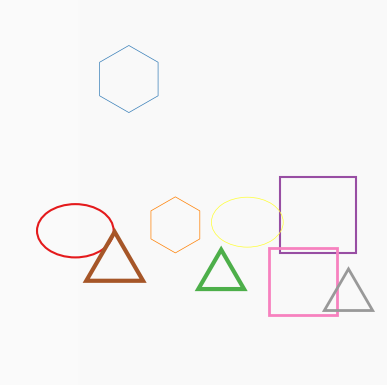[{"shape": "oval", "thickness": 1.5, "radius": 0.49, "center": [0.194, 0.401]}, {"shape": "hexagon", "thickness": 0.5, "radius": 0.44, "center": [0.333, 0.795]}, {"shape": "triangle", "thickness": 3, "radius": 0.34, "center": [0.571, 0.283]}, {"shape": "square", "thickness": 1.5, "radius": 0.49, "center": [0.821, 0.442]}, {"shape": "hexagon", "thickness": 0.5, "radius": 0.36, "center": [0.453, 0.416]}, {"shape": "oval", "thickness": 0.5, "radius": 0.46, "center": [0.638, 0.423]}, {"shape": "triangle", "thickness": 3, "radius": 0.42, "center": [0.296, 0.313]}, {"shape": "square", "thickness": 2, "radius": 0.43, "center": [0.782, 0.268]}, {"shape": "triangle", "thickness": 2, "radius": 0.36, "center": [0.899, 0.229]}]